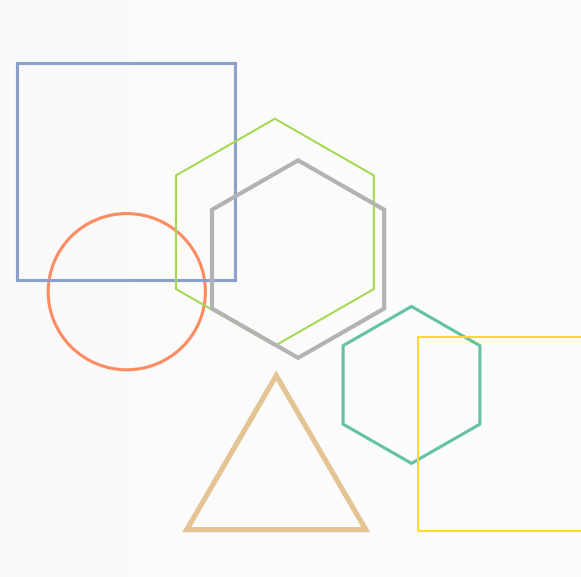[{"shape": "hexagon", "thickness": 1.5, "radius": 0.68, "center": [0.708, 0.333]}, {"shape": "circle", "thickness": 1.5, "radius": 0.68, "center": [0.218, 0.494]}, {"shape": "square", "thickness": 1.5, "radius": 0.94, "center": [0.217, 0.702]}, {"shape": "hexagon", "thickness": 1, "radius": 0.98, "center": [0.473, 0.597]}, {"shape": "square", "thickness": 1, "radius": 0.84, "center": [0.886, 0.248]}, {"shape": "triangle", "thickness": 2.5, "radius": 0.89, "center": [0.475, 0.171]}, {"shape": "hexagon", "thickness": 2, "radius": 0.86, "center": [0.513, 0.55]}]